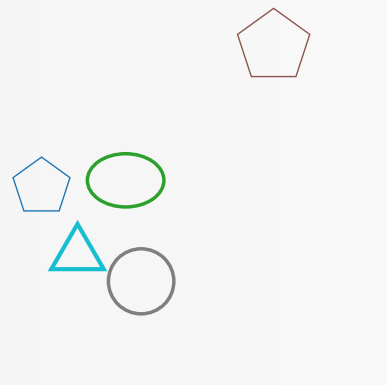[{"shape": "pentagon", "thickness": 1, "radius": 0.39, "center": [0.107, 0.515]}, {"shape": "oval", "thickness": 2.5, "radius": 0.49, "center": [0.324, 0.532]}, {"shape": "pentagon", "thickness": 1, "radius": 0.49, "center": [0.706, 0.88]}, {"shape": "circle", "thickness": 2.5, "radius": 0.42, "center": [0.364, 0.269]}, {"shape": "triangle", "thickness": 3, "radius": 0.39, "center": [0.2, 0.34]}]